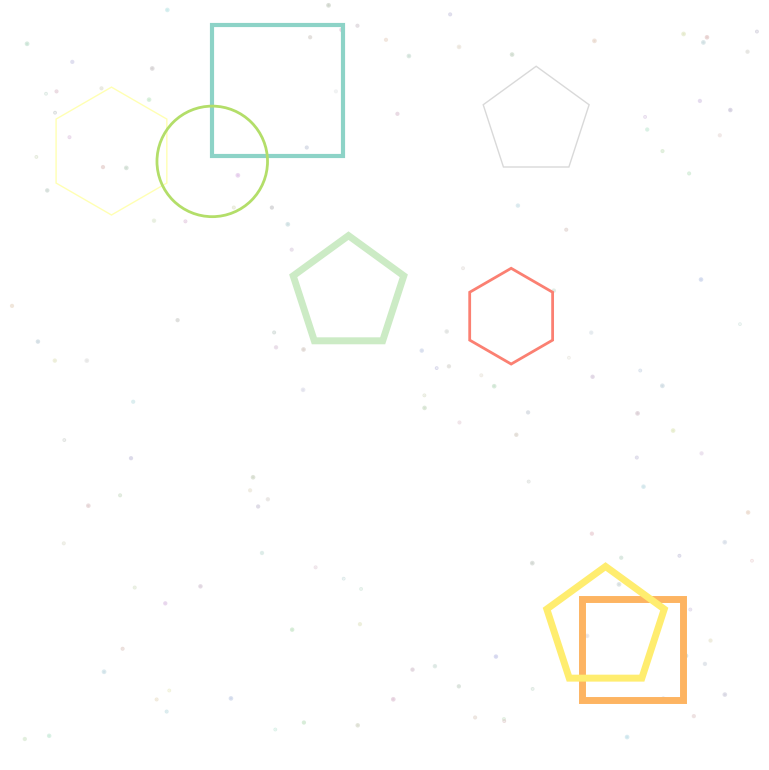[{"shape": "square", "thickness": 1.5, "radius": 0.42, "center": [0.361, 0.883]}, {"shape": "hexagon", "thickness": 0.5, "radius": 0.42, "center": [0.145, 0.804]}, {"shape": "hexagon", "thickness": 1, "radius": 0.31, "center": [0.664, 0.589]}, {"shape": "square", "thickness": 2.5, "radius": 0.33, "center": [0.822, 0.157]}, {"shape": "circle", "thickness": 1, "radius": 0.36, "center": [0.276, 0.79]}, {"shape": "pentagon", "thickness": 0.5, "radius": 0.36, "center": [0.696, 0.842]}, {"shape": "pentagon", "thickness": 2.5, "radius": 0.38, "center": [0.453, 0.618]}, {"shape": "pentagon", "thickness": 2.5, "radius": 0.4, "center": [0.786, 0.184]}]